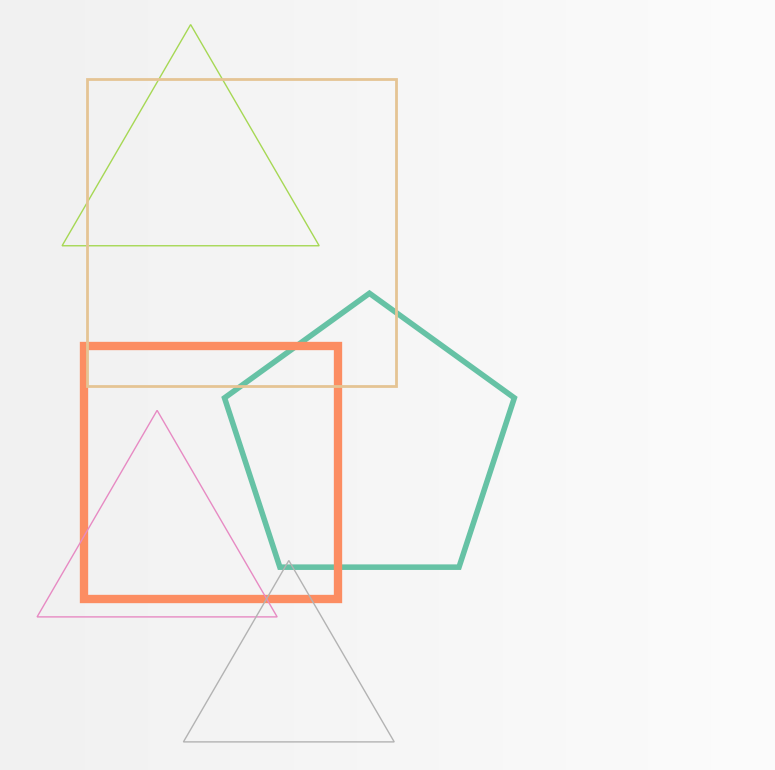[{"shape": "pentagon", "thickness": 2, "radius": 0.98, "center": [0.477, 0.422]}, {"shape": "square", "thickness": 3, "radius": 0.82, "center": [0.273, 0.387]}, {"shape": "triangle", "thickness": 0.5, "radius": 0.89, "center": [0.203, 0.288]}, {"shape": "triangle", "thickness": 0.5, "radius": 0.96, "center": [0.246, 0.777]}, {"shape": "square", "thickness": 1, "radius": 1.0, "center": [0.311, 0.698]}, {"shape": "triangle", "thickness": 0.5, "radius": 0.79, "center": [0.373, 0.115]}]